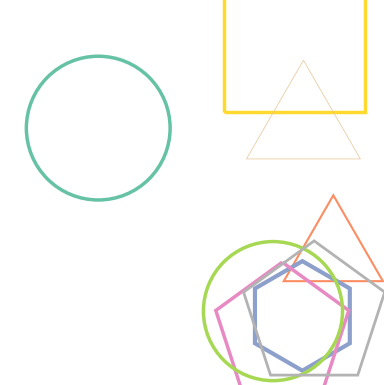[{"shape": "circle", "thickness": 2.5, "radius": 0.93, "center": [0.255, 0.667]}, {"shape": "triangle", "thickness": 1.5, "radius": 0.74, "center": [0.866, 0.344]}, {"shape": "hexagon", "thickness": 3, "radius": 0.71, "center": [0.785, 0.179]}, {"shape": "pentagon", "thickness": 2.5, "radius": 0.91, "center": [0.733, 0.137]}, {"shape": "circle", "thickness": 2.5, "radius": 0.9, "center": [0.709, 0.192]}, {"shape": "square", "thickness": 2.5, "radius": 0.91, "center": [0.765, 0.892]}, {"shape": "triangle", "thickness": 0.5, "radius": 0.85, "center": [0.788, 0.673]}, {"shape": "pentagon", "thickness": 2, "radius": 0.96, "center": [0.816, 0.182]}]